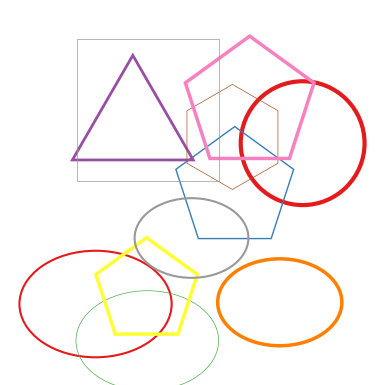[{"shape": "oval", "thickness": 1.5, "radius": 0.99, "center": [0.248, 0.21]}, {"shape": "circle", "thickness": 3, "radius": 0.8, "center": [0.786, 0.628]}, {"shape": "pentagon", "thickness": 1, "radius": 0.8, "center": [0.61, 0.51]}, {"shape": "oval", "thickness": 0.5, "radius": 0.93, "center": [0.383, 0.115]}, {"shape": "triangle", "thickness": 2, "radius": 0.91, "center": [0.345, 0.675]}, {"shape": "oval", "thickness": 2.5, "radius": 0.81, "center": [0.727, 0.215]}, {"shape": "pentagon", "thickness": 2.5, "radius": 0.69, "center": [0.381, 0.244]}, {"shape": "hexagon", "thickness": 0.5, "radius": 0.68, "center": [0.604, 0.644]}, {"shape": "pentagon", "thickness": 2.5, "radius": 0.88, "center": [0.649, 0.731]}, {"shape": "oval", "thickness": 1.5, "radius": 0.74, "center": [0.497, 0.382]}, {"shape": "square", "thickness": 0.5, "radius": 0.92, "center": [0.385, 0.714]}]